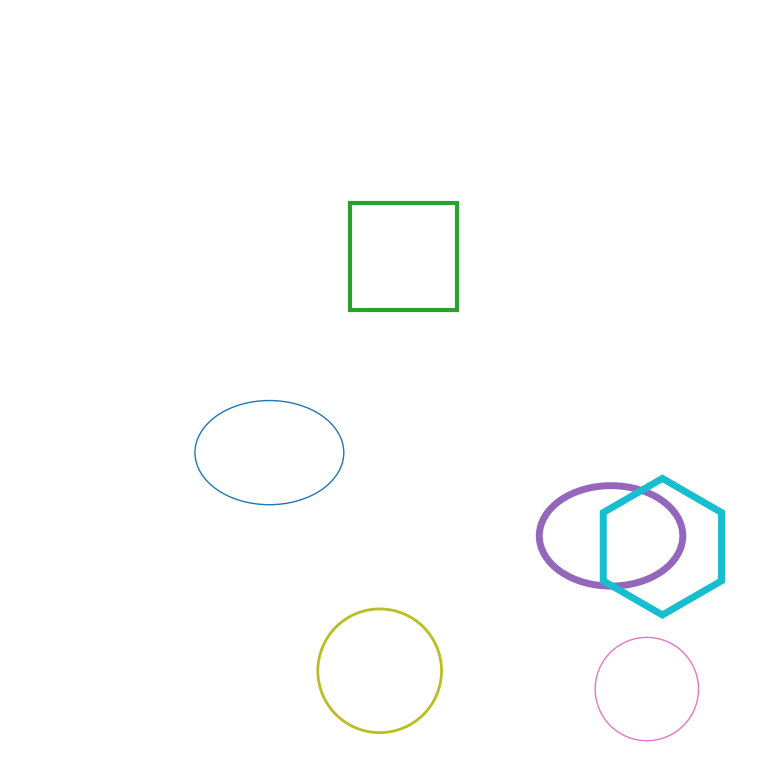[{"shape": "oval", "thickness": 0.5, "radius": 0.48, "center": [0.35, 0.412]}, {"shape": "square", "thickness": 1.5, "radius": 0.35, "center": [0.524, 0.667]}, {"shape": "oval", "thickness": 2.5, "radius": 0.47, "center": [0.794, 0.304]}, {"shape": "circle", "thickness": 0.5, "radius": 0.34, "center": [0.84, 0.105]}, {"shape": "circle", "thickness": 1, "radius": 0.4, "center": [0.493, 0.129]}, {"shape": "hexagon", "thickness": 2.5, "radius": 0.44, "center": [0.86, 0.29]}]